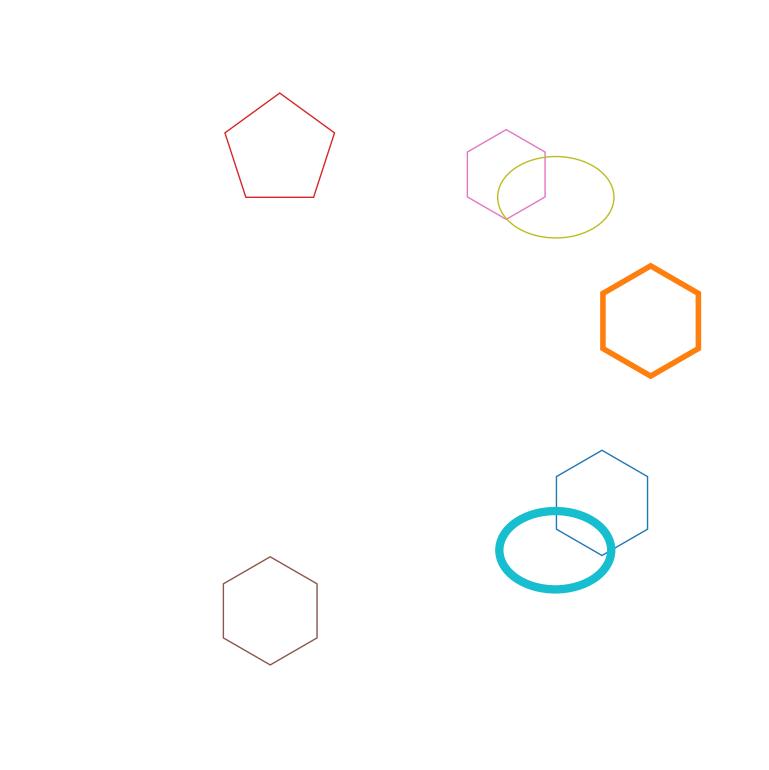[{"shape": "hexagon", "thickness": 0.5, "radius": 0.34, "center": [0.782, 0.347]}, {"shape": "hexagon", "thickness": 2, "radius": 0.36, "center": [0.845, 0.583]}, {"shape": "pentagon", "thickness": 0.5, "radius": 0.37, "center": [0.363, 0.804]}, {"shape": "hexagon", "thickness": 0.5, "radius": 0.35, "center": [0.351, 0.207]}, {"shape": "hexagon", "thickness": 0.5, "radius": 0.29, "center": [0.657, 0.773]}, {"shape": "oval", "thickness": 0.5, "radius": 0.38, "center": [0.722, 0.744]}, {"shape": "oval", "thickness": 3, "radius": 0.36, "center": [0.721, 0.285]}]